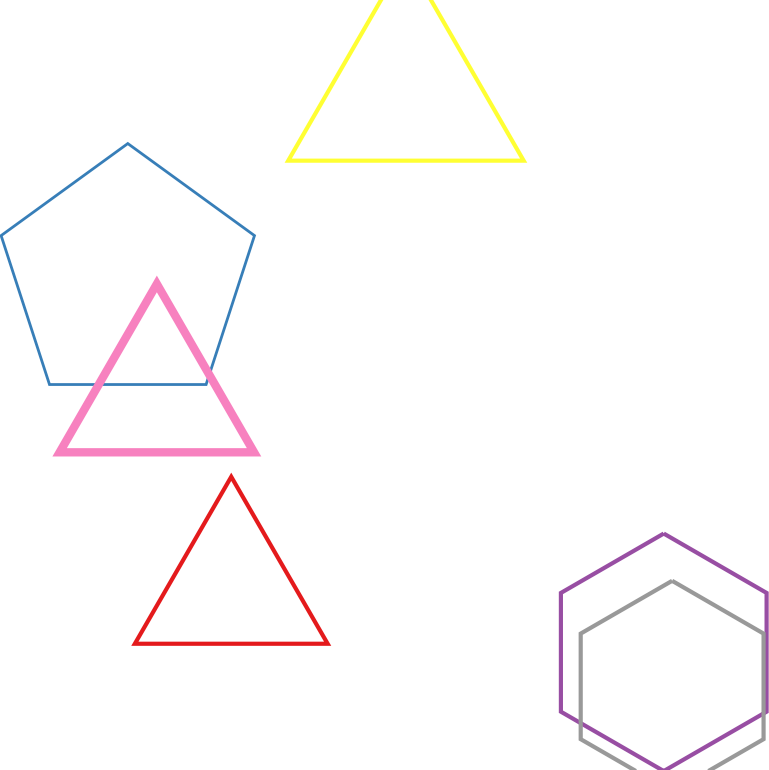[{"shape": "triangle", "thickness": 1.5, "radius": 0.72, "center": [0.3, 0.236]}, {"shape": "pentagon", "thickness": 1, "radius": 0.86, "center": [0.166, 0.641]}, {"shape": "hexagon", "thickness": 1.5, "radius": 0.77, "center": [0.862, 0.153]}, {"shape": "triangle", "thickness": 1.5, "radius": 0.88, "center": [0.527, 0.88]}, {"shape": "triangle", "thickness": 3, "radius": 0.73, "center": [0.204, 0.485]}, {"shape": "hexagon", "thickness": 1.5, "radius": 0.69, "center": [0.873, 0.109]}]